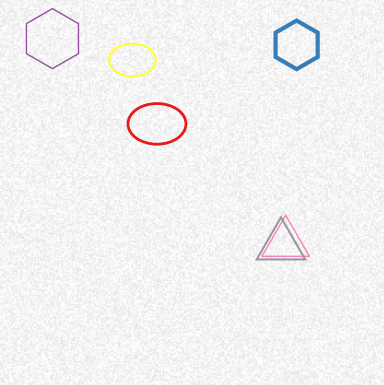[{"shape": "oval", "thickness": 2, "radius": 0.38, "center": [0.408, 0.678]}, {"shape": "hexagon", "thickness": 3, "radius": 0.32, "center": [0.77, 0.884]}, {"shape": "hexagon", "thickness": 1, "radius": 0.39, "center": [0.136, 0.9]}, {"shape": "oval", "thickness": 1.5, "radius": 0.3, "center": [0.344, 0.844]}, {"shape": "triangle", "thickness": 1, "radius": 0.36, "center": [0.742, 0.37]}, {"shape": "triangle", "thickness": 1.5, "radius": 0.36, "center": [0.73, 0.363]}]